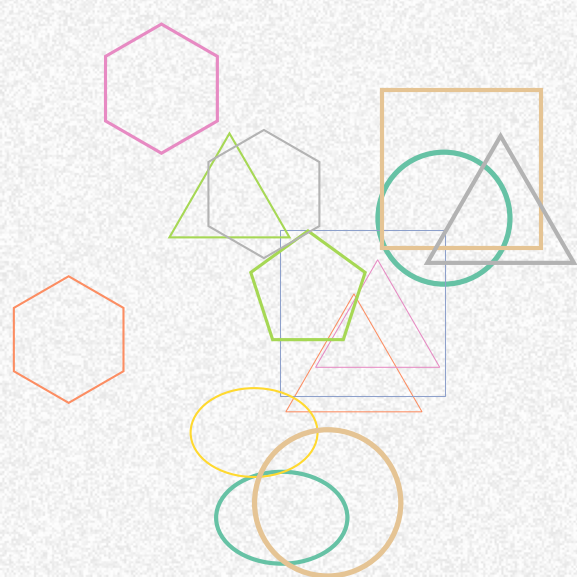[{"shape": "oval", "thickness": 2, "radius": 0.57, "center": [0.488, 0.103]}, {"shape": "circle", "thickness": 2.5, "radius": 0.57, "center": [0.769, 0.621]}, {"shape": "triangle", "thickness": 0.5, "radius": 0.68, "center": [0.613, 0.354]}, {"shape": "hexagon", "thickness": 1, "radius": 0.55, "center": [0.119, 0.411]}, {"shape": "square", "thickness": 0.5, "radius": 0.72, "center": [0.628, 0.457]}, {"shape": "triangle", "thickness": 0.5, "radius": 0.62, "center": [0.654, 0.425]}, {"shape": "hexagon", "thickness": 1.5, "radius": 0.56, "center": [0.28, 0.846]}, {"shape": "triangle", "thickness": 1, "radius": 0.6, "center": [0.397, 0.648]}, {"shape": "pentagon", "thickness": 1.5, "radius": 0.52, "center": [0.533, 0.495]}, {"shape": "oval", "thickness": 1, "radius": 0.55, "center": [0.44, 0.25]}, {"shape": "square", "thickness": 2, "radius": 0.69, "center": [0.799, 0.707]}, {"shape": "circle", "thickness": 2.5, "radius": 0.63, "center": [0.567, 0.128]}, {"shape": "triangle", "thickness": 2, "radius": 0.73, "center": [0.867, 0.617]}, {"shape": "hexagon", "thickness": 1, "radius": 0.55, "center": [0.457, 0.663]}]